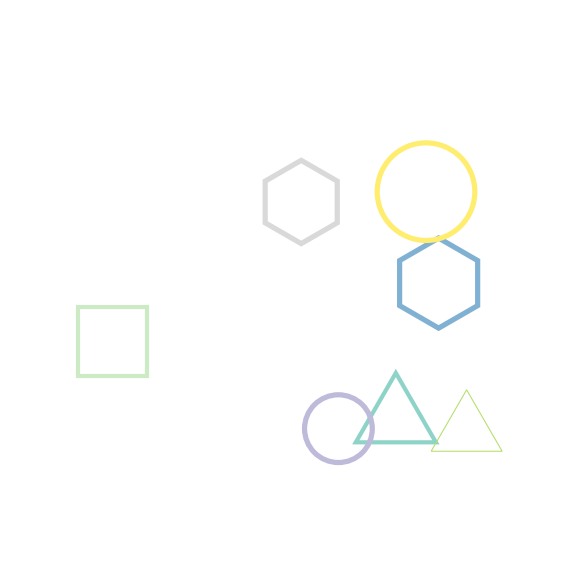[{"shape": "triangle", "thickness": 2, "radius": 0.4, "center": [0.685, 0.273]}, {"shape": "circle", "thickness": 2.5, "radius": 0.29, "center": [0.586, 0.257]}, {"shape": "hexagon", "thickness": 2.5, "radius": 0.39, "center": [0.76, 0.509]}, {"shape": "triangle", "thickness": 0.5, "radius": 0.35, "center": [0.808, 0.253]}, {"shape": "hexagon", "thickness": 2.5, "radius": 0.36, "center": [0.522, 0.649]}, {"shape": "square", "thickness": 2, "radius": 0.3, "center": [0.195, 0.408]}, {"shape": "circle", "thickness": 2.5, "radius": 0.42, "center": [0.738, 0.667]}]